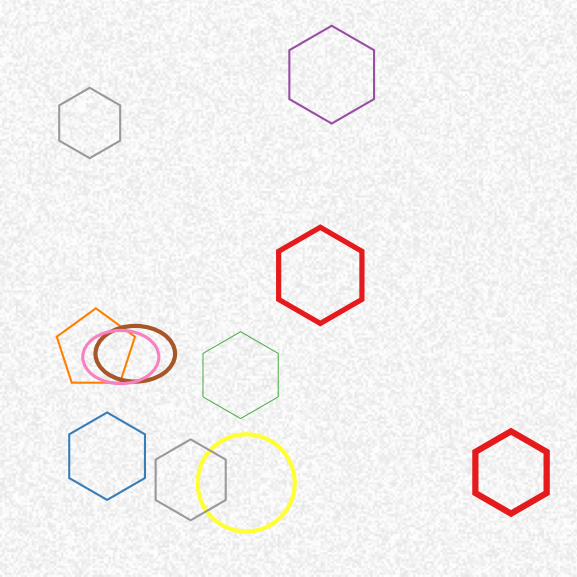[{"shape": "hexagon", "thickness": 3, "radius": 0.36, "center": [0.885, 0.181]}, {"shape": "hexagon", "thickness": 2.5, "radius": 0.42, "center": [0.555, 0.522]}, {"shape": "hexagon", "thickness": 1, "radius": 0.38, "center": [0.185, 0.209]}, {"shape": "hexagon", "thickness": 0.5, "radius": 0.38, "center": [0.417, 0.35]}, {"shape": "hexagon", "thickness": 1, "radius": 0.42, "center": [0.574, 0.87]}, {"shape": "pentagon", "thickness": 1, "radius": 0.36, "center": [0.166, 0.394]}, {"shape": "circle", "thickness": 2, "radius": 0.42, "center": [0.426, 0.163]}, {"shape": "oval", "thickness": 2, "radius": 0.34, "center": [0.234, 0.387]}, {"shape": "oval", "thickness": 1.5, "radius": 0.33, "center": [0.209, 0.381]}, {"shape": "hexagon", "thickness": 1, "radius": 0.3, "center": [0.155, 0.786]}, {"shape": "hexagon", "thickness": 1, "radius": 0.35, "center": [0.33, 0.168]}]